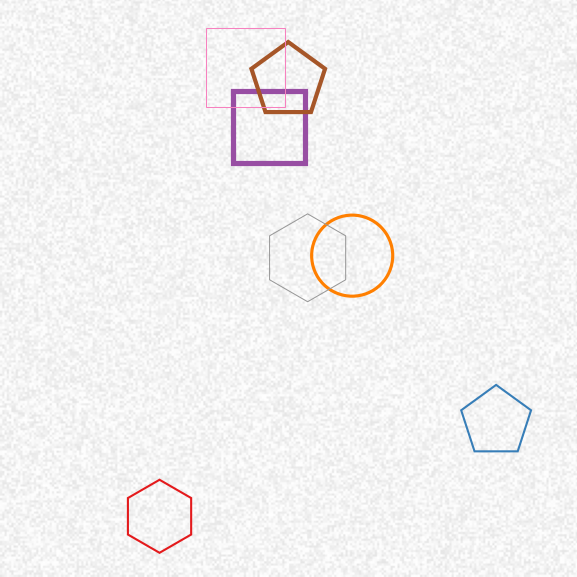[{"shape": "hexagon", "thickness": 1, "radius": 0.32, "center": [0.276, 0.105]}, {"shape": "pentagon", "thickness": 1, "radius": 0.32, "center": [0.859, 0.269]}, {"shape": "square", "thickness": 2.5, "radius": 0.31, "center": [0.466, 0.779]}, {"shape": "circle", "thickness": 1.5, "radius": 0.35, "center": [0.61, 0.556]}, {"shape": "pentagon", "thickness": 2, "radius": 0.34, "center": [0.499, 0.859]}, {"shape": "square", "thickness": 0.5, "radius": 0.34, "center": [0.425, 0.882]}, {"shape": "hexagon", "thickness": 0.5, "radius": 0.38, "center": [0.533, 0.553]}]